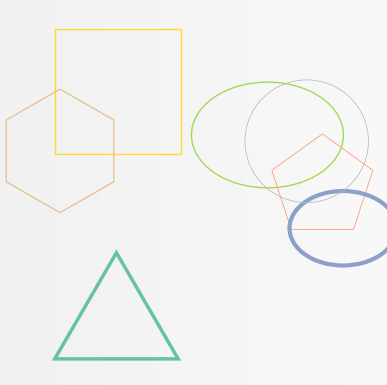[{"shape": "triangle", "thickness": 2.5, "radius": 0.92, "center": [0.3, 0.16]}, {"shape": "pentagon", "thickness": 0.5, "radius": 0.69, "center": [0.832, 0.515]}, {"shape": "oval", "thickness": 3, "radius": 0.69, "center": [0.885, 0.407]}, {"shape": "oval", "thickness": 1, "radius": 0.98, "center": [0.69, 0.649]}, {"shape": "square", "thickness": 1, "radius": 0.81, "center": [0.304, 0.762]}, {"shape": "hexagon", "thickness": 1, "radius": 0.8, "center": [0.155, 0.608]}, {"shape": "circle", "thickness": 0.5, "radius": 0.8, "center": [0.791, 0.633]}]